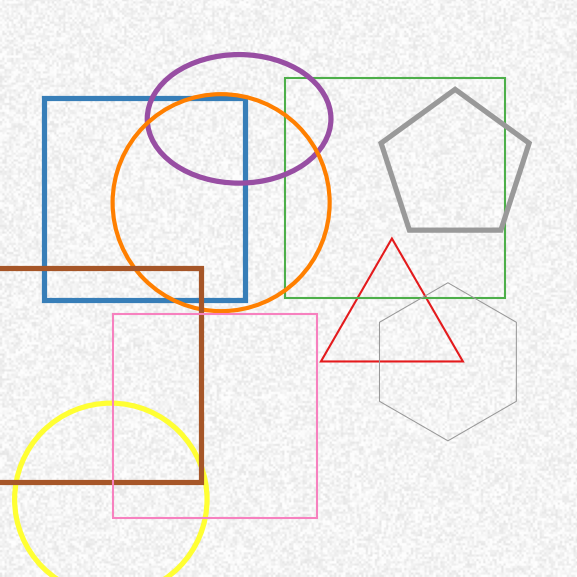[{"shape": "triangle", "thickness": 1, "radius": 0.71, "center": [0.679, 0.444]}, {"shape": "square", "thickness": 2.5, "radius": 0.87, "center": [0.25, 0.654]}, {"shape": "square", "thickness": 1, "radius": 0.95, "center": [0.684, 0.673]}, {"shape": "oval", "thickness": 2.5, "radius": 0.8, "center": [0.414, 0.793]}, {"shape": "circle", "thickness": 2, "radius": 0.94, "center": [0.383, 0.648]}, {"shape": "circle", "thickness": 2.5, "radius": 0.83, "center": [0.192, 0.134]}, {"shape": "square", "thickness": 2.5, "radius": 0.93, "center": [0.162, 0.35]}, {"shape": "square", "thickness": 1, "radius": 0.88, "center": [0.373, 0.278]}, {"shape": "pentagon", "thickness": 2.5, "radius": 0.67, "center": [0.788, 0.71]}, {"shape": "hexagon", "thickness": 0.5, "radius": 0.68, "center": [0.776, 0.373]}]